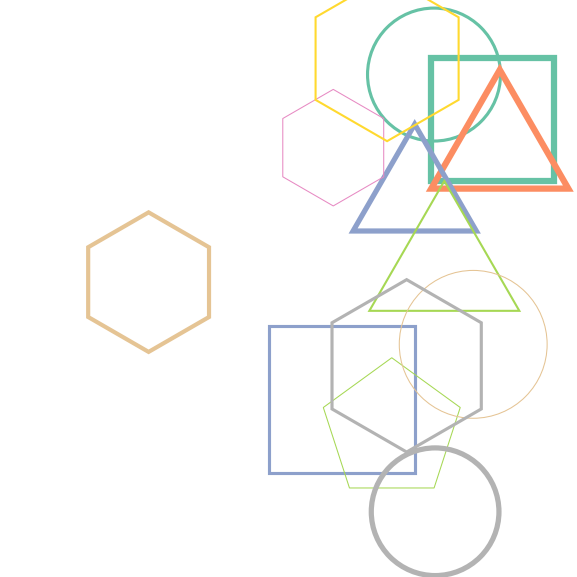[{"shape": "square", "thickness": 3, "radius": 0.53, "center": [0.852, 0.792]}, {"shape": "circle", "thickness": 1.5, "radius": 0.58, "center": [0.752, 0.87]}, {"shape": "triangle", "thickness": 3, "radius": 0.69, "center": [0.865, 0.741]}, {"shape": "triangle", "thickness": 2.5, "radius": 0.62, "center": [0.718, 0.661]}, {"shape": "square", "thickness": 1.5, "radius": 0.63, "center": [0.593, 0.307]}, {"shape": "hexagon", "thickness": 0.5, "radius": 0.5, "center": [0.577, 0.743]}, {"shape": "triangle", "thickness": 1, "radius": 0.75, "center": [0.769, 0.536]}, {"shape": "pentagon", "thickness": 0.5, "radius": 0.62, "center": [0.678, 0.255]}, {"shape": "hexagon", "thickness": 1, "radius": 0.72, "center": [0.67, 0.898]}, {"shape": "circle", "thickness": 0.5, "radius": 0.64, "center": [0.819, 0.403]}, {"shape": "hexagon", "thickness": 2, "radius": 0.6, "center": [0.257, 0.511]}, {"shape": "circle", "thickness": 2.5, "radius": 0.55, "center": [0.753, 0.113]}, {"shape": "hexagon", "thickness": 1.5, "radius": 0.75, "center": [0.704, 0.366]}]